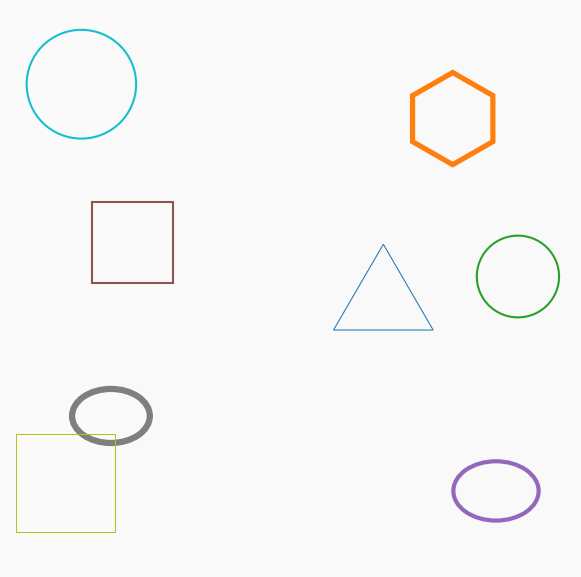[{"shape": "triangle", "thickness": 0.5, "radius": 0.49, "center": [0.66, 0.477]}, {"shape": "hexagon", "thickness": 2.5, "radius": 0.4, "center": [0.779, 0.794]}, {"shape": "circle", "thickness": 1, "radius": 0.35, "center": [0.891, 0.52]}, {"shape": "oval", "thickness": 2, "radius": 0.37, "center": [0.853, 0.149]}, {"shape": "square", "thickness": 1, "radius": 0.35, "center": [0.228, 0.579]}, {"shape": "oval", "thickness": 3, "radius": 0.33, "center": [0.191, 0.279]}, {"shape": "square", "thickness": 0.5, "radius": 0.43, "center": [0.113, 0.163]}, {"shape": "circle", "thickness": 1, "radius": 0.47, "center": [0.14, 0.853]}]